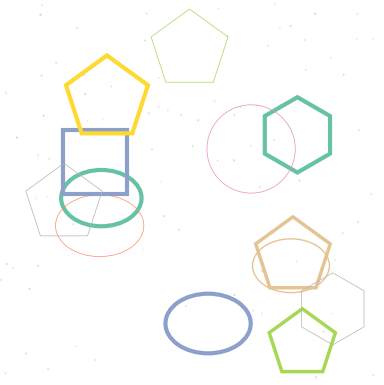[{"shape": "hexagon", "thickness": 3, "radius": 0.49, "center": [0.773, 0.65]}, {"shape": "oval", "thickness": 3, "radius": 0.52, "center": [0.263, 0.485]}, {"shape": "oval", "thickness": 0.5, "radius": 0.57, "center": [0.259, 0.414]}, {"shape": "oval", "thickness": 3, "radius": 0.55, "center": [0.54, 0.16]}, {"shape": "square", "thickness": 3, "radius": 0.42, "center": [0.247, 0.579]}, {"shape": "circle", "thickness": 0.5, "radius": 0.57, "center": [0.652, 0.613]}, {"shape": "pentagon", "thickness": 2.5, "radius": 0.45, "center": [0.785, 0.108]}, {"shape": "pentagon", "thickness": 0.5, "radius": 0.53, "center": [0.492, 0.872]}, {"shape": "pentagon", "thickness": 3, "radius": 0.56, "center": [0.278, 0.744]}, {"shape": "pentagon", "thickness": 2.5, "radius": 0.51, "center": [0.761, 0.335]}, {"shape": "oval", "thickness": 1, "radius": 0.5, "center": [0.756, 0.31]}, {"shape": "pentagon", "thickness": 0.5, "radius": 0.52, "center": [0.166, 0.472]}, {"shape": "hexagon", "thickness": 0.5, "radius": 0.47, "center": [0.864, 0.198]}]